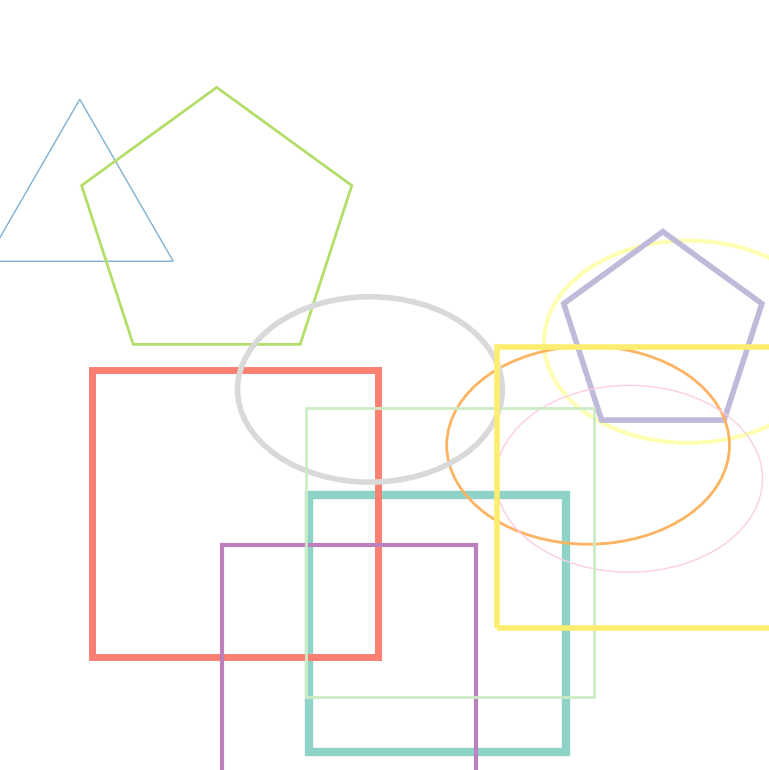[{"shape": "square", "thickness": 3, "radius": 0.83, "center": [0.568, 0.19]}, {"shape": "oval", "thickness": 1.5, "radius": 0.94, "center": [0.894, 0.556]}, {"shape": "pentagon", "thickness": 2, "radius": 0.68, "center": [0.861, 0.564]}, {"shape": "square", "thickness": 2.5, "radius": 0.93, "center": [0.305, 0.333]}, {"shape": "triangle", "thickness": 0.5, "radius": 0.7, "center": [0.104, 0.731]}, {"shape": "oval", "thickness": 1, "radius": 0.92, "center": [0.764, 0.422]}, {"shape": "pentagon", "thickness": 1, "radius": 0.92, "center": [0.281, 0.702]}, {"shape": "oval", "thickness": 0.5, "radius": 0.87, "center": [0.817, 0.378]}, {"shape": "oval", "thickness": 2, "radius": 0.86, "center": [0.48, 0.494]}, {"shape": "square", "thickness": 1.5, "radius": 0.83, "center": [0.453, 0.127]}, {"shape": "square", "thickness": 1, "radius": 0.94, "center": [0.584, 0.282]}, {"shape": "square", "thickness": 2, "radius": 0.91, "center": [0.828, 0.367]}]